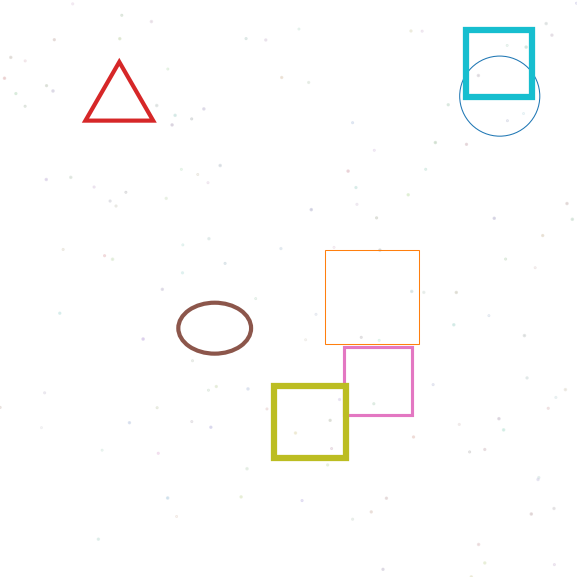[{"shape": "circle", "thickness": 0.5, "radius": 0.35, "center": [0.865, 0.833]}, {"shape": "square", "thickness": 0.5, "radius": 0.41, "center": [0.644, 0.485]}, {"shape": "triangle", "thickness": 2, "radius": 0.34, "center": [0.207, 0.824]}, {"shape": "oval", "thickness": 2, "radius": 0.32, "center": [0.372, 0.431]}, {"shape": "square", "thickness": 1.5, "radius": 0.29, "center": [0.654, 0.34]}, {"shape": "square", "thickness": 3, "radius": 0.31, "center": [0.536, 0.269]}, {"shape": "square", "thickness": 3, "radius": 0.29, "center": [0.864, 0.889]}]